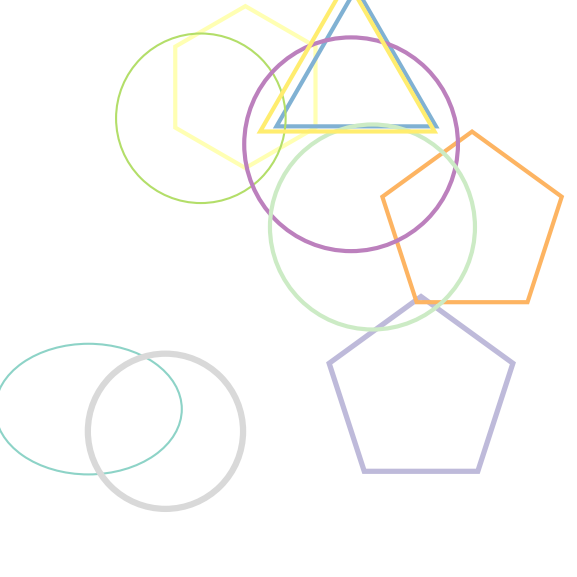[{"shape": "oval", "thickness": 1, "radius": 0.81, "center": [0.153, 0.291]}, {"shape": "hexagon", "thickness": 2, "radius": 0.7, "center": [0.425, 0.848]}, {"shape": "pentagon", "thickness": 2.5, "radius": 0.84, "center": [0.729, 0.318]}, {"shape": "triangle", "thickness": 2, "radius": 0.8, "center": [0.617, 0.86]}, {"shape": "pentagon", "thickness": 2, "radius": 0.82, "center": [0.817, 0.608]}, {"shape": "circle", "thickness": 1, "radius": 0.73, "center": [0.348, 0.794]}, {"shape": "circle", "thickness": 3, "radius": 0.67, "center": [0.287, 0.252]}, {"shape": "circle", "thickness": 2, "radius": 0.93, "center": [0.608, 0.749]}, {"shape": "circle", "thickness": 2, "radius": 0.89, "center": [0.645, 0.606]}, {"shape": "triangle", "thickness": 2, "radius": 0.87, "center": [0.601, 0.859]}]